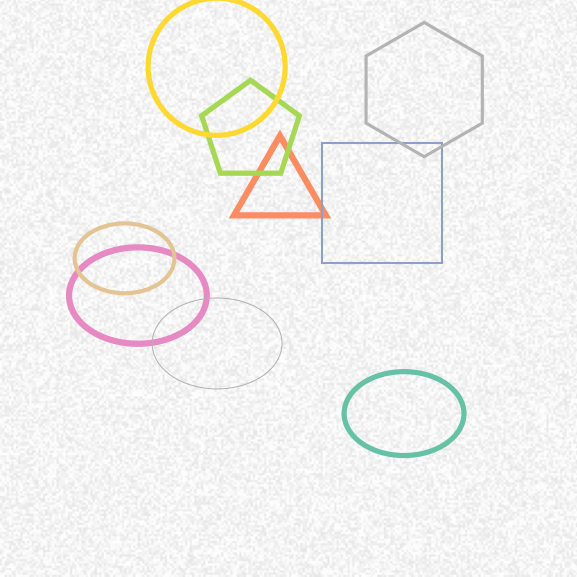[{"shape": "oval", "thickness": 2.5, "radius": 0.52, "center": [0.7, 0.283]}, {"shape": "triangle", "thickness": 3, "radius": 0.46, "center": [0.485, 0.672]}, {"shape": "square", "thickness": 1, "radius": 0.52, "center": [0.662, 0.647]}, {"shape": "oval", "thickness": 3, "radius": 0.6, "center": [0.239, 0.487]}, {"shape": "pentagon", "thickness": 2.5, "radius": 0.44, "center": [0.434, 0.771]}, {"shape": "circle", "thickness": 2.5, "radius": 0.59, "center": [0.375, 0.884]}, {"shape": "oval", "thickness": 2, "radius": 0.43, "center": [0.216, 0.552]}, {"shape": "oval", "thickness": 0.5, "radius": 0.56, "center": [0.376, 0.404]}, {"shape": "hexagon", "thickness": 1.5, "radius": 0.58, "center": [0.735, 0.844]}]